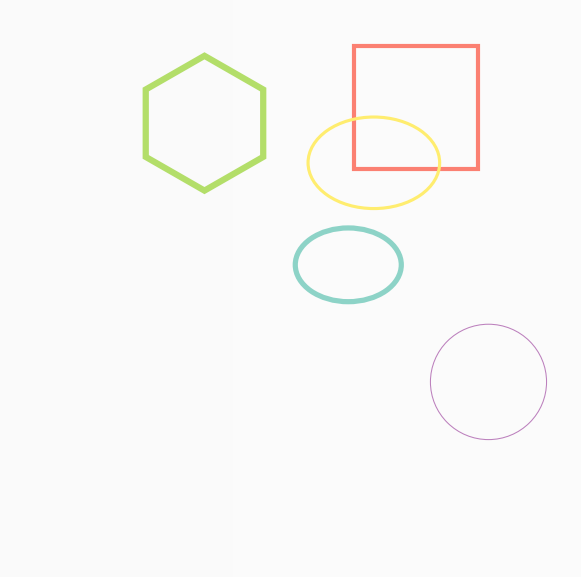[{"shape": "oval", "thickness": 2.5, "radius": 0.46, "center": [0.599, 0.541]}, {"shape": "square", "thickness": 2, "radius": 0.54, "center": [0.715, 0.813]}, {"shape": "hexagon", "thickness": 3, "radius": 0.58, "center": [0.352, 0.786]}, {"shape": "circle", "thickness": 0.5, "radius": 0.5, "center": [0.84, 0.338]}, {"shape": "oval", "thickness": 1.5, "radius": 0.57, "center": [0.643, 0.717]}]